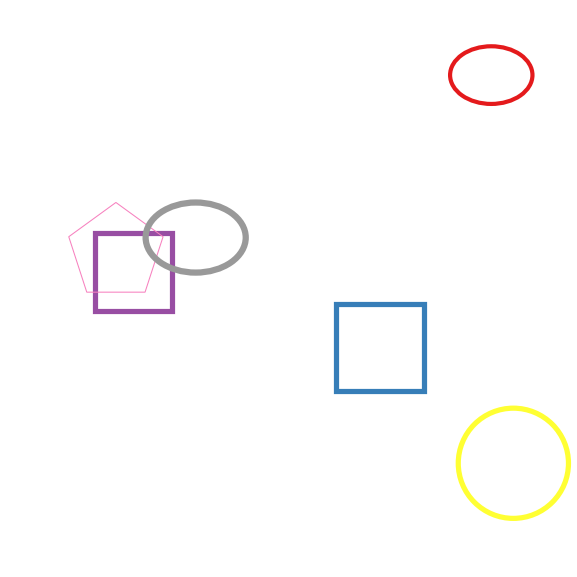[{"shape": "oval", "thickness": 2, "radius": 0.36, "center": [0.851, 0.869]}, {"shape": "square", "thickness": 2.5, "radius": 0.38, "center": [0.658, 0.397]}, {"shape": "square", "thickness": 2.5, "radius": 0.33, "center": [0.232, 0.528]}, {"shape": "circle", "thickness": 2.5, "radius": 0.48, "center": [0.889, 0.197]}, {"shape": "pentagon", "thickness": 0.5, "radius": 0.43, "center": [0.201, 0.563]}, {"shape": "oval", "thickness": 3, "radius": 0.43, "center": [0.339, 0.588]}]